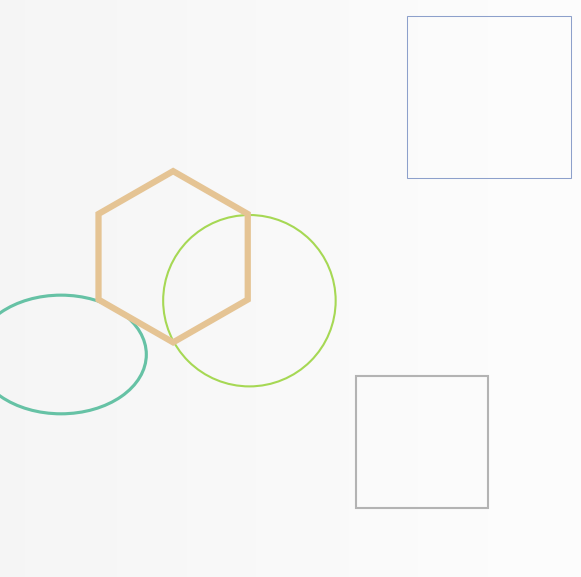[{"shape": "oval", "thickness": 1.5, "radius": 0.73, "center": [0.105, 0.385]}, {"shape": "square", "thickness": 0.5, "radius": 0.7, "center": [0.842, 0.831]}, {"shape": "circle", "thickness": 1, "radius": 0.74, "center": [0.429, 0.478]}, {"shape": "hexagon", "thickness": 3, "radius": 0.74, "center": [0.298, 0.555]}, {"shape": "square", "thickness": 1, "radius": 0.57, "center": [0.726, 0.234]}]